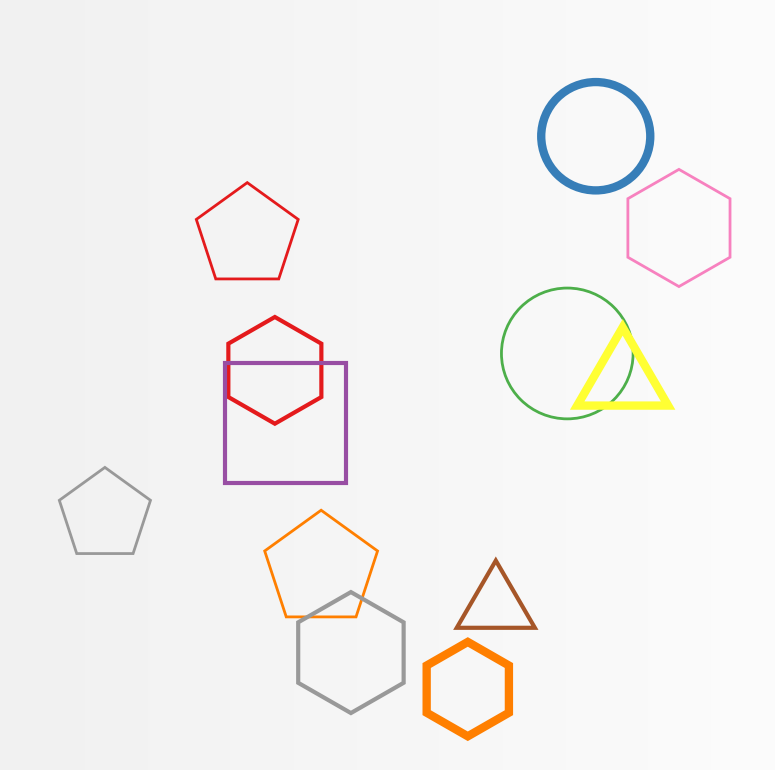[{"shape": "hexagon", "thickness": 1.5, "radius": 0.35, "center": [0.355, 0.519]}, {"shape": "pentagon", "thickness": 1, "radius": 0.35, "center": [0.319, 0.694]}, {"shape": "circle", "thickness": 3, "radius": 0.35, "center": [0.769, 0.823]}, {"shape": "circle", "thickness": 1, "radius": 0.42, "center": [0.732, 0.541]}, {"shape": "square", "thickness": 1.5, "radius": 0.39, "center": [0.368, 0.451]}, {"shape": "pentagon", "thickness": 1, "radius": 0.38, "center": [0.414, 0.261]}, {"shape": "hexagon", "thickness": 3, "radius": 0.31, "center": [0.604, 0.105]}, {"shape": "triangle", "thickness": 3, "radius": 0.34, "center": [0.803, 0.507]}, {"shape": "triangle", "thickness": 1.5, "radius": 0.29, "center": [0.64, 0.214]}, {"shape": "hexagon", "thickness": 1, "radius": 0.38, "center": [0.876, 0.704]}, {"shape": "hexagon", "thickness": 1.5, "radius": 0.39, "center": [0.453, 0.153]}, {"shape": "pentagon", "thickness": 1, "radius": 0.31, "center": [0.135, 0.331]}]